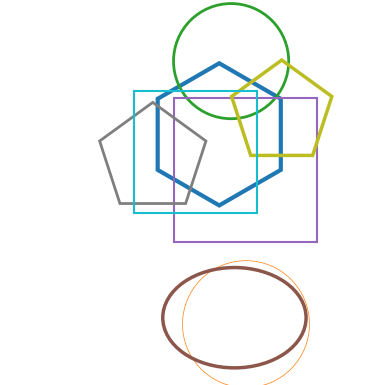[{"shape": "hexagon", "thickness": 3, "radius": 0.92, "center": [0.569, 0.651]}, {"shape": "circle", "thickness": 0.5, "radius": 0.82, "center": [0.639, 0.158]}, {"shape": "circle", "thickness": 2, "radius": 0.75, "center": [0.6, 0.841]}, {"shape": "square", "thickness": 1.5, "radius": 0.93, "center": [0.638, 0.558]}, {"shape": "oval", "thickness": 2.5, "radius": 0.93, "center": [0.609, 0.175]}, {"shape": "pentagon", "thickness": 2, "radius": 0.73, "center": [0.397, 0.589]}, {"shape": "pentagon", "thickness": 2.5, "radius": 0.68, "center": [0.732, 0.707]}, {"shape": "square", "thickness": 1.5, "radius": 0.79, "center": [0.508, 0.606]}]